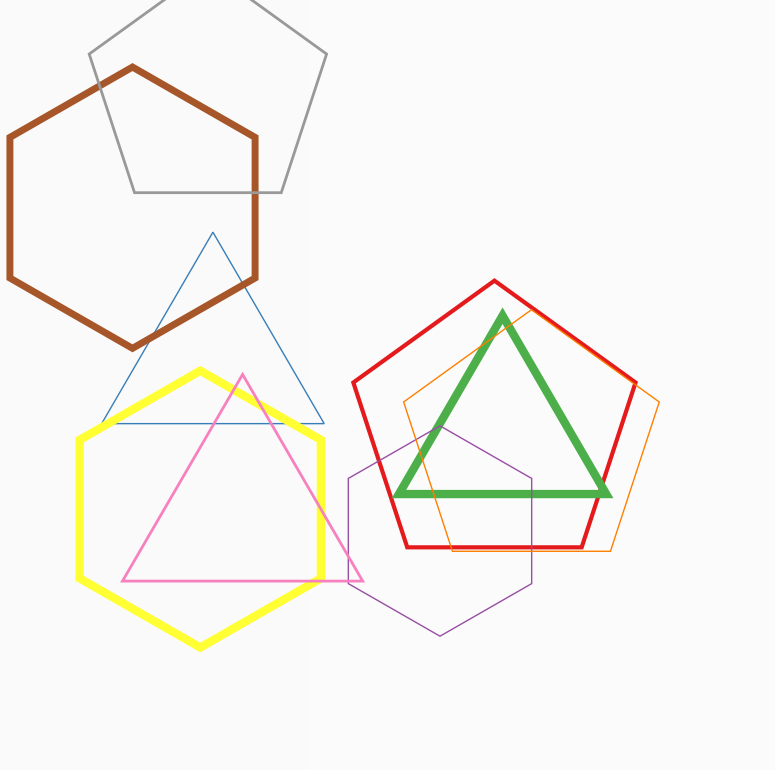[{"shape": "pentagon", "thickness": 1.5, "radius": 0.96, "center": [0.638, 0.444]}, {"shape": "triangle", "thickness": 0.5, "radius": 0.83, "center": [0.275, 0.533]}, {"shape": "triangle", "thickness": 3, "radius": 0.77, "center": [0.648, 0.436]}, {"shape": "hexagon", "thickness": 0.5, "radius": 0.68, "center": [0.568, 0.31]}, {"shape": "pentagon", "thickness": 0.5, "radius": 0.87, "center": [0.686, 0.424]}, {"shape": "hexagon", "thickness": 3, "radius": 0.9, "center": [0.258, 0.339]}, {"shape": "hexagon", "thickness": 2.5, "radius": 0.91, "center": [0.171, 0.73]}, {"shape": "triangle", "thickness": 1, "radius": 0.89, "center": [0.313, 0.335]}, {"shape": "pentagon", "thickness": 1, "radius": 0.81, "center": [0.268, 0.88]}]